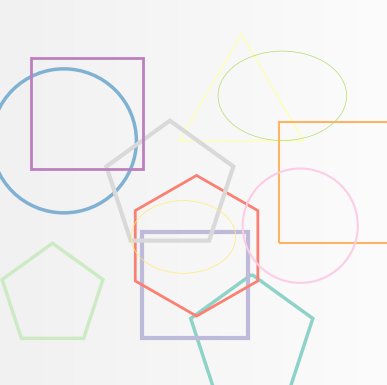[{"shape": "pentagon", "thickness": 2.5, "radius": 0.83, "center": [0.65, 0.122]}, {"shape": "triangle", "thickness": 1, "radius": 0.92, "center": [0.623, 0.727]}, {"shape": "square", "thickness": 3, "radius": 0.69, "center": [0.503, 0.259]}, {"shape": "hexagon", "thickness": 2, "radius": 0.91, "center": [0.507, 0.362]}, {"shape": "circle", "thickness": 2.5, "radius": 0.94, "center": [0.165, 0.634]}, {"shape": "square", "thickness": 1.5, "radius": 0.79, "center": [0.877, 0.526]}, {"shape": "oval", "thickness": 0.5, "radius": 0.83, "center": [0.729, 0.751]}, {"shape": "circle", "thickness": 1.5, "radius": 0.74, "center": [0.775, 0.414]}, {"shape": "pentagon", "thickness": 3, "radius": 0.86, "center": [0.438, 0.514]}, {"shape": "square", "thickness": 2, "radius": 0.72, "center": [0.224, 0.706]}, {"shape": "pentagon", "thickness": 2.5, "radius": 0.68, "center": [0.136, 0.232]}, {"shape": "oval", "thickness": 0.5, "radius": 0.67, "center": [0.473, 0.384]}]